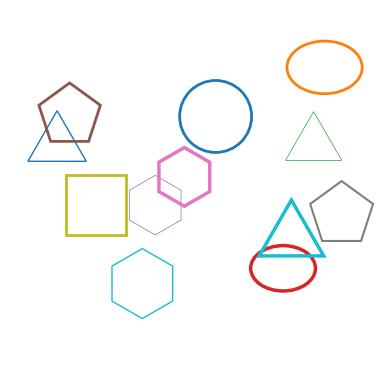[{"shape": "triangle", "thickness": 1, "radius": 0.44, "center": [0.148, 0.625]}, {"shape": "circle", "thickness": 2, "radius": 0.47, "center": [0.56, 0.697]}, {"shape": "oval", "thickness": 2, "radius": 0.49, "center": [0.843, 0.825]}, {"shape": "triangle", "thickness": 0.5, "radius": 0.42, "center": [0.815, 0.626]}, {"shape": "oval", "thickness": 2.5, "radius": 0.42, "center": [0.735, 0.303]}, {"shape": "hexagon", "thickness": 0.5, "radius": 0.39, "center": [0.403, 0.467]}, {"shape": "pentagon", "thickness": 2, "radius": 0.42, "center": [0.181, 0.701]}, {"shape": "hexagon", "thickness": 2.5, "radius": 0.38, "center": [0.479, 0.541]}, {"shape": "pentagon", "thickness": 1.5, "radius": 0.43, "center": [0.887, 0.444]}, {"shape": "square", "thickness": 2, "radius": 0.39, "center": [0.249, 0.469]}, {"shape": "triangle", "thickness": 2.5, "radius": 0.48, "center": [0.757, 0.384]}, {"shape": "hexagon", "thickness": 1, "radius": 0.45, "center": [0.37, 0.263]}]